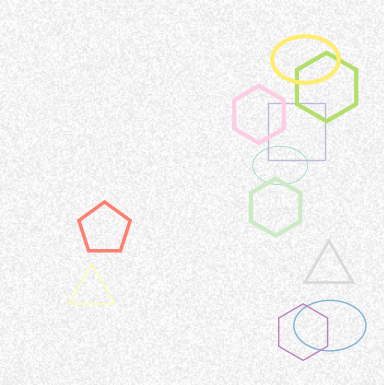[{"shape": "oval", "thickness": 0.5, "radius": 0.36, "center": [0.728, 0.57]}, {"shape": "triangle", "thickness": 1, "radius": 0.35, "center": [0.238, 0.245]}, {"shape": "square", "thickness": 1, "radius": 0.37, "center": [0.771, 0.658]}, {"shape": "pentagon", "thickness": 2.5, "radius": 0.35, "center": [0.271, 0.405]}, {"shape": "oval", "thickness": 1, "radius": 0.47, "center": [0.857, 0.154]}, {"shape": "hexagon", "thickness": 3, "radius": 0.44, "center": [0.848, 0.774]}, {"shape": "hexagon", "thickness": 3, "radius": 0.37, "center": [0.673, 0.703]}, {"shape": "triangle", "thickness": 2, "radius": 0.36, "center": [0.854, 0.302]}, {"shape": "hexagon", "thickness": 1, "radius": 0.37, "center": [0.787, 0.137]}, {"shape": "hexagon", "thickness": 3, "radius": 0.37, "center": [0.716, 0.462]}, {"shape": "oval", "thickness": 3, "radius": 0.43, "center": [0.793, 0.845]}]